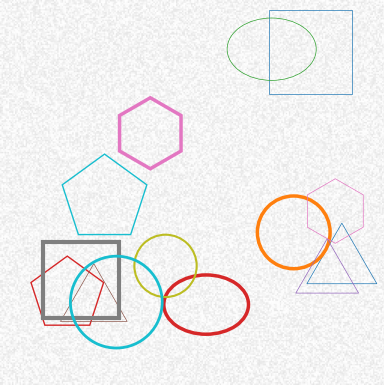[{"shape": "square", "thickness": 0.5, "radius": 0.54, "center": [0.807, 0.865]}, {"shape": "triangle", "thickness": 0.5, "radius": 0.52, "center": [0.888, 0.316]}, {"shape": "circle", "thickness": 2.5, "radius": 0.47, "center": [0.763, 0.396]}, {"shape": "oval", "thickness": 0.5, "radius": 0.58, "center": [0.706, 0.872]}, {"shape": "pentagon", "thickness": 1, "radius": 0.5, "center": [0.175, 0.236]}, {"shape": "oval", "thickness": 2.5, "radius": 0.55, "center": [0.535, 0.209]}, {"shape": "triangle", "thickness": 0.5, "radius": 0.47, "center": [0.85, 0.286]}, {"shape": "triangle", "thickness": 0.5, "radius": 0.5, "center": [0.244, 0.215]}, {"shape": "hexagon", "thickness": 2.5, "radius": 0.46, "center": [0.39, 0.654]}, {"shape": "hexagon", "thickness": 0.5, "radius": 0.42, "center": [0.871, 0.452]}, {"shape": "square", "thickness": 3, "radius": 0.49, "center": [0.211, 0.272]}, {"shape": "circle", "thickness": 1.5, "radius": 0.4, "center": [0.43, 0.309]}, {"shape": "pentagon", "thickness": 1, "radius": 0.58, "center": [0.272, 0.484]}, {"shape": "circle", "thickness": 2, "radius": 0.6, "center": [0.302, 0.215]}]